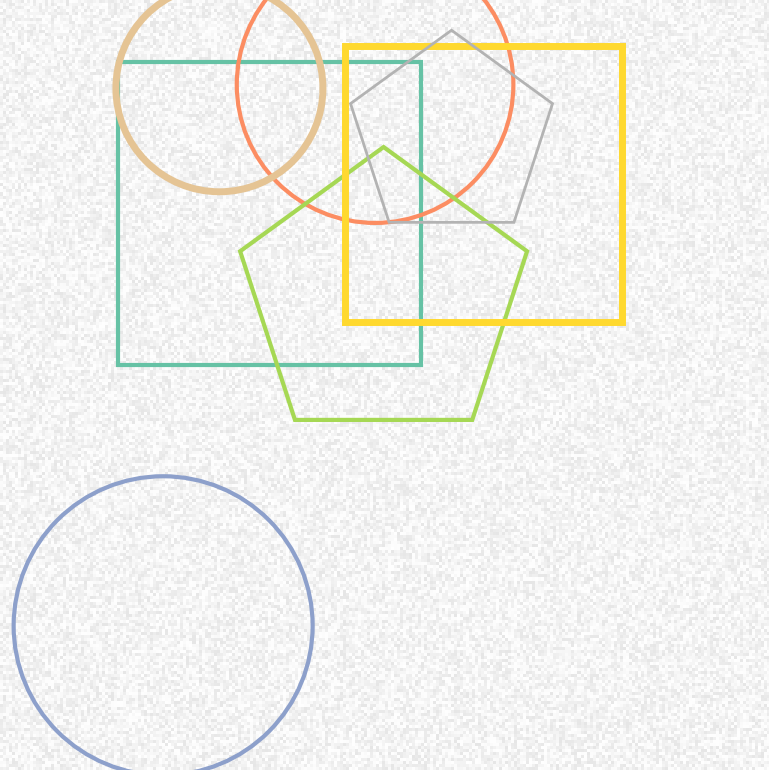[{"shape": "square", "thickness": 1.5, "radius": 0.98, "center": [0.35, 0.723]}, {"shape": "circle", "thickness": 1.5, "radius": 0.9, "center": [0.487, 0.89]}, {"shape": "circle", "thickness": 1.5, "radius": 0.97, "center": [0.212, 0.187]}, {"shape": "pentagon", "thickness": 1.5, "radius": 0.98, "center": [0.498, 0.613]}, {"shape": "square", "thickness": 2.5, "radius": 0.9, "center": [0.628, 0.761]}, {"shape": "circle", "thickness": 2.5, "radius": 0.67, "center": [0.285, 0.885]}, {"shape": "pentagon", "thickness": 1, "radius": 0.69, "center": [0.586, 0.823]}]